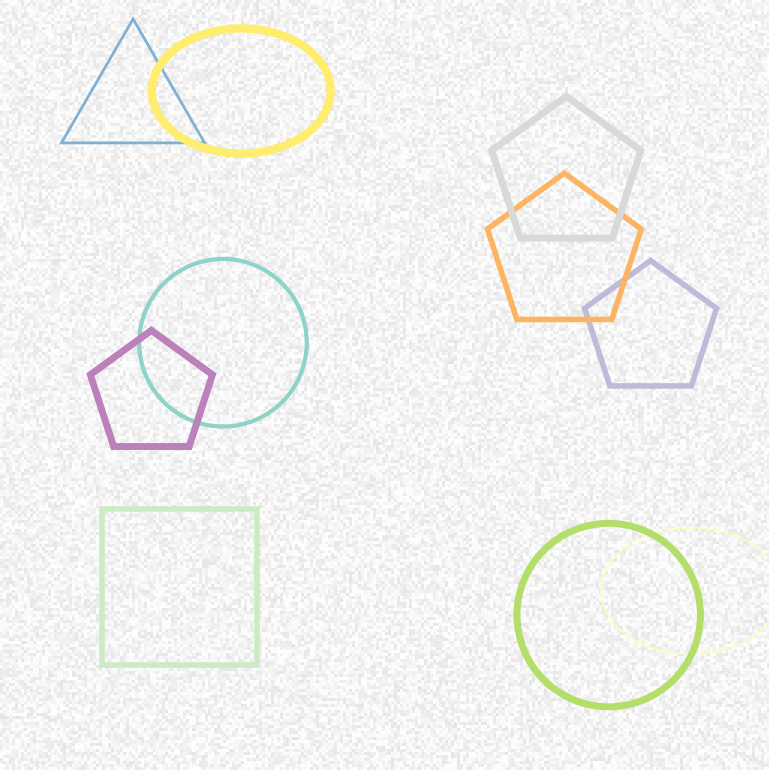[{"shape": "circle", "thickness": 1.5, "radius": 0.54, "center": [0.29, 0.555]}, {"shape": "oval", "thickness": 0.5, "radius": 0.59, "center": [0.897, 0.233]}, {"shape": "pentagon", "thickness": 2, "radius": 0.45, "center": [0.845, 0.572]}, {"shape": "triangle", "thickness": 1, "radius": 0.54, "center": [0.173, 0.868]}, {"shape": "pentagon", "thickness": 2, "radius": 0.53, "center": [0.733, 0.67]}, {"shape": "circle", "thickness": 2.5, "radius": 0.6, "center": [0.791, 0.201]}, {"shape": "pentagon", "thickness": 2.5, "radius": 0.51, "center": [0.735, 0.773]}, {"shape": "pentagon", "thickness": 2.5, "radius": 0.42, "center": [0.197, 0.488]}, {"shape": "square", "thickness": 2, "radius": 0.5, "center": [0.233, 0.237]}, {"shape": "oval", "thickness": 3, "radius": 0.58, "center": [0.313, 0.882]}]